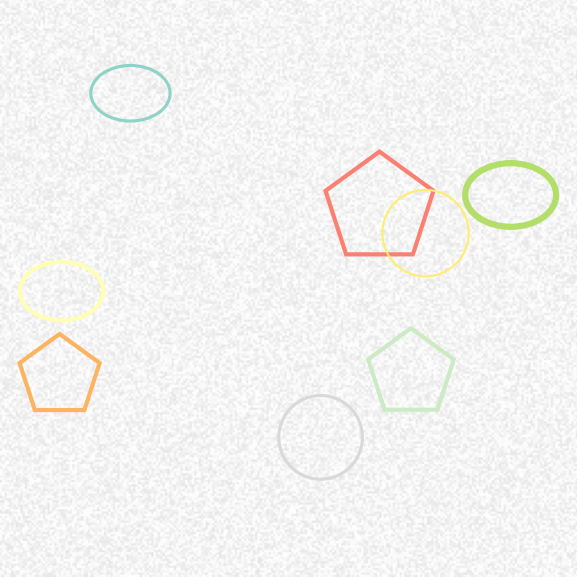[{"shape": "oval", "thickness": 1.5, "radius": 0.34, "center": [0.226, 0.838]}, {"shape": "oval", "thickness": 2, "radius": 0.36, "center": [0.107, 0.495]}, {"shape": "pentagon", "thickness": 2, "radius": 0.49, "center": [0.657, 0.638]}, {"shape": "pentagon", "thickness": 2, "radius": 0.36, "center": [0.103, 0.348]}, {"shape": "oval", "thickness": 3, "radius": 0.39, "center": [0.884, 0.662]}, {"shape": "circle", "thickness": 1.5, "radius": 0.36, "center": [0.555, 0.242]}, {"shape": "pentagon", "thickness": 2, "radius": 0.39, "center": [0.712, 0.353]}, {"shape": "circle", "thickness": 1, "radius": 0.37, "center": [0.737, 0.595]}]